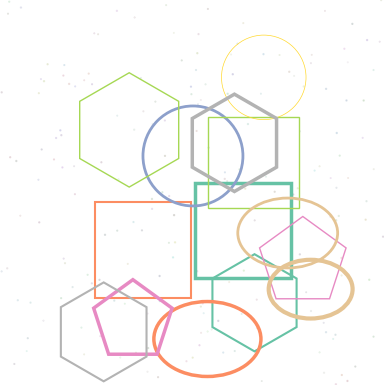[{"shape": "square", "thickness": 2.5, "radius": 0.62, "center": [0.631, 0.401]}, {"shape": "hexagon", "thickness": 1.5, "radius": 0.63, "center": [0.661, 0.214]}, {"shape": "square", "thickness": 1.5, "radius": 0.62, "center": [0.371, 0.35]}, {"shape": "oval", "thickness": 2.5, "radius": 0.7, "center": [0.539, 0.119]}, {"shape": "circle", "thickness": 2, "radius": 0.65, "center": [0.501, 0.595]}, {"shape": "pentagon", "thickness": 1, "radius": 0.59, "center": [0.787, 0.32]}, {"shape": "pentagon", "thickness": 2.5, "radius": 0.54, "center": [0.345, 0.167]}, {"shape": "hexagon", "thickness": 1, "radius": 0.74, "center": [0.336, 0.663]}, {"shape": "square", "thickness": 1, "radius": 0.59, "center": [0.658, 0.578]}, {"shape": "circle", "thickness": 0.5, "radius": 0.55, "center": [0.685, 0.799]}, {"shape": "oval", "thickness": 2, "radius": 0.65, "center": [0.747, 0.395]}, {"shape": "oval", "thickness": 3, "radius": 0.54, "center": [0.807, 0.249]}, {"shape": "hexagon", "thickness": 2.5, "radius": 0.63, "center": [0.609, 0.629]}, {"shape": "hexagon", "thickness": 1.5, "radius": 0.64, "center": [0.269, 0.138]}]